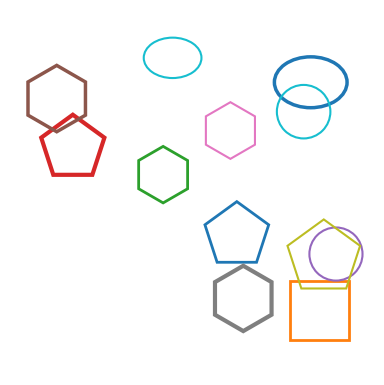[{"shape": "pentagon", "thickness": 2, "radius": 0.44, "center": [0.615, 0.389]}, {"shape": "oval", "thickness": 2.5, "radius": 0.47, "center": [0.807, 0.786]}, {"shape": "square", "thickness": 2, "radius": 0.38, "center": [0.83, 0.194]}, {"shape": "hexagon", "thickness": 2, "radius": 0.37, "center": [0.424, 0.546]}, {"shape": "pentagon", "thickness": 3, "radius": 0.43, "center": [0.189, 0.616]}, {"shape": "circle", "thickness": 1.5, "radius": 0.34, "center": [0.873, 0.34]}, {"shape": "hexagon", "thickness": 2.5, "radius": 0.43, "center": [0.147, 0.744]}, {"shape": "hexagon", "thickness": 1.5, "radius": 0.37, "center": [0.598, 0.661]}, {"shape": "hexagon", "thickness": 3, "radius": 0.42, "center": [0.632, 0.225]}, {"shape": "pentagon", "thickness": 1.5, "radius": 0.5, "center": [0.841, 0.331]}, {"shape": "oval", "thickness": 1.5, "radius": 0.37, "center": [0.448, 0.85]}, {"shape": "circle", "thickness": 1.5, "radius": 0.35, "center": [0.789, 0.71]}]